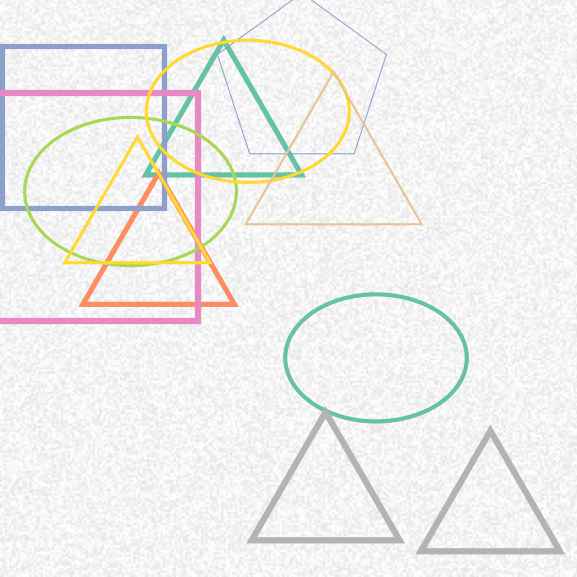[{"shape": "triangle", "thickness": 2.5, "radius": 0.78, "center": [0.387, 0.774]}, {"shape": "oval", "thickness": 2, "radius": 0.79, "center": [0.651, 0.379]}, {"shape": "triangle", "thickness": 2.5, "radius": 0.76, "center": [0.275, 0.548]}, {"shape": "pentagon", "thickness": 0.5, "radius": 0.77, "center": [0.523, 0.857]}, {"shape": "square", "thickness": 2.5, "radius": 0.7, "center": [0.144, 0.779]}, {"shape": "square", "thickness": 3, "radius": 0.98, "center": [0.147, 0.641]}, {"shape": "oval", "thickness": 1.5, "radius": 0.92, "center": [0.226, 0.667]}, {"shape": "oval", "thickness": 1.5, "radius": 0.88, "center": [0.429, 0.806]}, {"shape": "triangle", "thickness": 1.5, "radius": 0.73, "center": [0.238, 0.617]}, {"shape": "triangle", "thickness": 1, "radius": 0.88, "center": [0.578, 0.699]}, {"shape": "triangle", "thickness": 3, "radius": 0.74, "center": [0.564, 0.137]}, {"shape": "triangle", "thickness": 3, "radius": 0.7, "center": [0.849, 0.114]}]